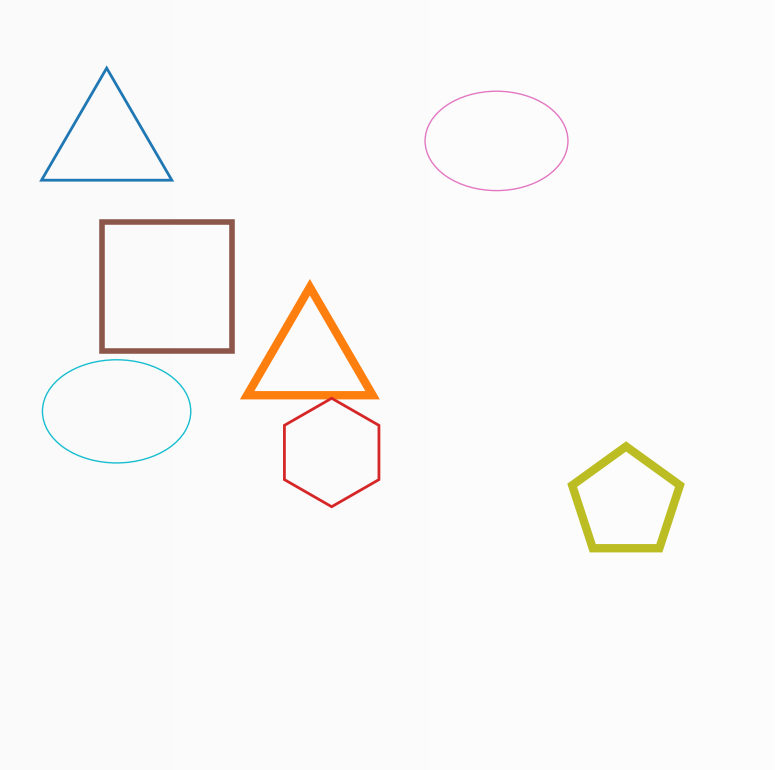[{"shape": "triangle", "thickness": 1, "radius": 0.49, "center": [0.138, 0.815]}, {"shape": "triangle", "thickness": 3, "radius": 0.47, "center": [0.4, 0.533]}, {"shape": "hexagon", "thickness": 1, "radius": 0.35, "center": [0.428, 0.412]}, {"shape": "square", "thickness": 2, "radius": 0.42, "center": [0.216, 0.628]}, {"shape": "oval", "thickness": 0.5, "radius": 0.46, "center": [0.641, 0.817]}, {"shape": "pentagon", "thickness": 3, "radius": 0.37, "center": [0.808, 0.347]}, {"shape": "oval", "thickness": 0.5, "radius": 0.48, "center": [0.15, 0.466]}]